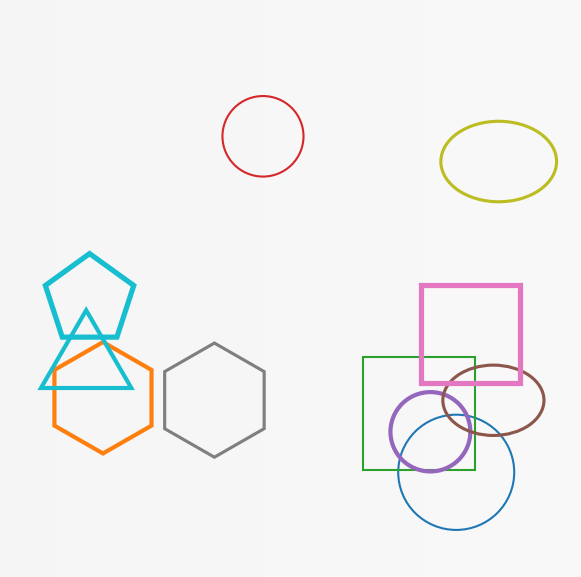[{"shape": "circle", "thickness": 1, "radius": 0.5, "center": [0.785, 0.181]}, {"shape": "hexagon", "thickness": 2, "radius": 0.48, "center": [0.177, 0.31]}, {"shape": "square", "thickness": 1, "radius": 0.49, "center": [0.721, 0.283]}, {"shape": "circle", "thickness": 1, "radius": 0.35, "center": [0.452, 0.763]}, {"shape": "circle", "thickness": 2, "radius": 0.34, "center": [0.74, 0.251]}, {"shape": "oval", "thickness": 1.5, "radius": 0.43, "center": [0.849, 0.306]}, {"shape": "square", "thickness": 2.5, "radius": 0.43, "center": [0.81, 0.421]}, {"shape": "hexagon", "thickness": 1.5, "radius": 0.49, "center": [0.369, 0.306]}, {"shape": "oval", "thickness": 1.5, "radius": 0.5, "center": [0.858, 0.719]}, {"shape": "pentagon", "thickness": 2.5, "radius": 0.4, "center": [0.154, 0.48]}, {"shape": "triangle", "thickness": 2, "radius": 0.45, "center": [0.148, 0.372]}]